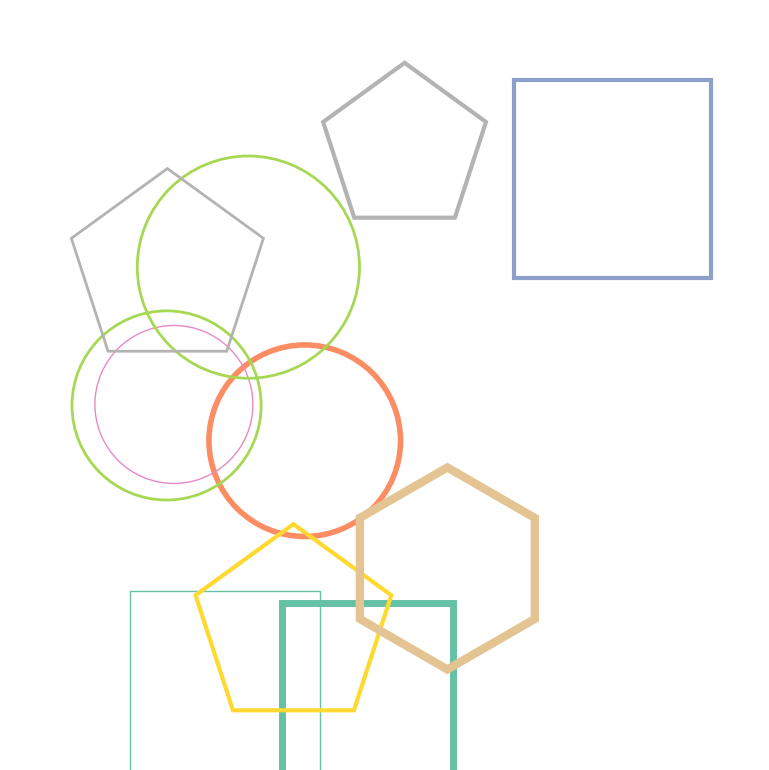[{"shape": "square", "thickness": 0.5, "radius": 0.62, "center": [0.292, 0.108]}, {"shape": "square", "thickness": 2.5, "radius": 0.56, "center": [0.477, 0.105]}, {"shape": "circle", "thickness": 2, "radius": 0.62, "center": [0.396, 0.428]}, {"shape": "square", "thickness": 1.5, "radius": 0.64, "center": [0.795, 0.768]}, {"shape": "circle", "thickness": 0.5, "radius": 0.51, "center": [0.226, 0.475]}, {"shape": "circle", "thickness": 1, "radius": 0.61, "center": [0.216, 0.473]}, {"shape": "circle", "thickness": 1, "radius": 0.72, "center": [0.323, 0.653]}, {"shape": "pentagon", "thickness": 1.5, "radius": 0.67, "center": [0.381, 0.186]}, {"shape": "hexagon", "thickness": 3, "radius": 0.66, "center": [0.581, 0.262]}, {"shape": "pentagon", "thickness": 1.5, "radius": 0.56, "center": [0.525, 0.807]}, {"shape": "pentagon", "thickness": 1, "radius": 0.66, "center": [0.217, 0.65]}]